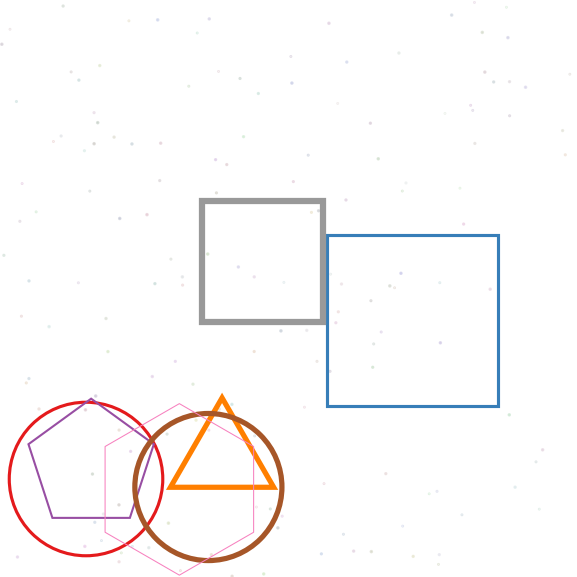[{"shape": "circle", "thickness": 1.5, "radius": 0.66, "center": [0.149, 0.17]}, {"shape": "square", "thickness": 1.5, "radius": 0.74, "center": [0.714, 0.444]}, {"shape": "pentagon", "thickness": 1, "radius": 0.57, "center": [0.158, 0.195]}, {"shape": "triangle", "thickness": 2.5, "radius": 0.52, "center": [0.385, 0.207]}, {"shape": "circle", "thickness": 2.5, "radius": 0.64, "center": [0.361, 0.156]}, {"shape": "hexagon", "thickness": 0.5, "radius": 0.74, "center": [0.311, 0.152]}, {"shape": "square", "thickness": 3, "radius": 0.52, "center": [0.454, 0.547]}]